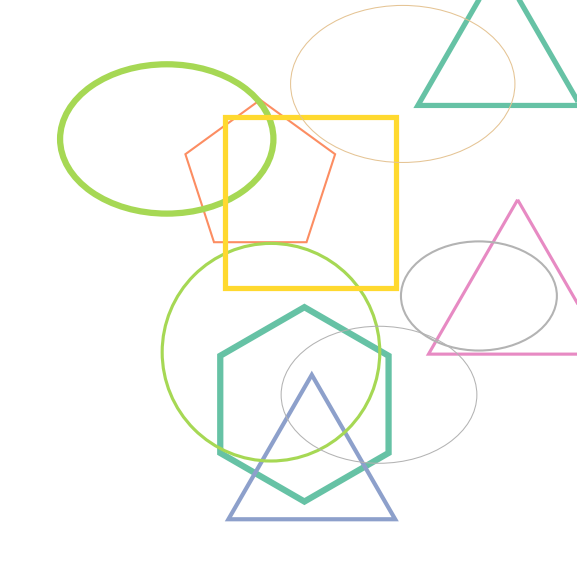[{"shape": "hexagon", "thickness": 3, "radius": 0.84, "center": [0.527, 0.299]}, {"shape": "triangle", "thickness": 2.5, "radius": 0.81, "center": [0.864, 0.898]}, {"shape": "pentagon", "thickness": 1, "radius": 0.68, "center": [0.451, 0.69]}, {"shape": "triangle", "thickness": 2, "radius": 0.83, "center": [0.54, 0.183]}, {"shape": "triangle", "thickness": 1.5, "radius": 0.89, "center": [0.896, 0.475]}, {"shape": "oval", "thickness": 3, "radius": 0.92, "center": [0.289, 0.759]}, {"shape": "circle", "thickness": 1.5, "radius": 0.94, "center": [0.469, 0.389]}, {"shape": "square", "thickness": 2.5, "radius": 0.74, "center": [0.538, 0.648]}, {"shape": "oval", "thickness": 0.5, "radius": 0.97, "center": [0.697, 0.854]}, {"shape": "oval", "thickness": 1, "radius": 0.67, "center": [0.829, 0.487]}, {"shape": "oval", "thickness": 0.5, "radius": 0.85, "center": [0.656, 0.316]}]